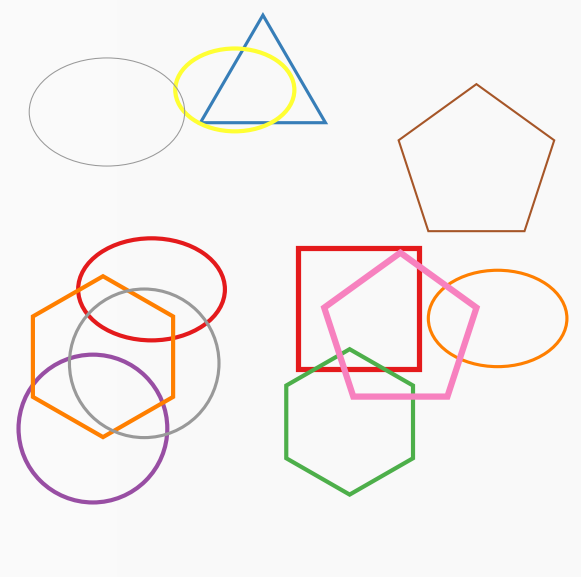[{"shape": "oval", "thickness": 2, "radius": 0.63, "center": [0.261, 0.498]}, {"shape": "square", "thickness": 2.5, "radius": 0.52, "center": [0.617, 0.465]}, {"shape": "triangle", "thickness": 1.5, "radius": 0.62, "center": [0.452, 0.849]}, {"shape": "hexagon", "thickness": 2, "radius": 0.63, "center": [0.602, 0.269]}, {"shape": "circle", "thickness": 2, "radius": 0.64, "center": [0.16, 0.257]}, {"shape": "oval", "thickness": 1.5, "radius": 0.6, "center": [0.856, 0.448]}, {"shape": "hexagon", "thickness": 2, "radius": 0.7, "center": [0.177, 0.382]}, {"shape": "oval", "thickness": 2, "radius": 0.51, "center": [0.404, 0.843]}, {"shape": "pentagon", "thickness": 1, "radius": 0.7, "center": [0.82, 0.713]}, {"shape": "pentagon", "thickness": 3, "radius": 0.69, "center": [0.689, 0.424]}, {"shape": "oval", "thickness": 0.5, "radius": 0.67, "center": [0.184, 0.805]}, {"shape": "circle", "thickness": 1.5, "radius": 0.64, "center": [0.248, 0.37]}]